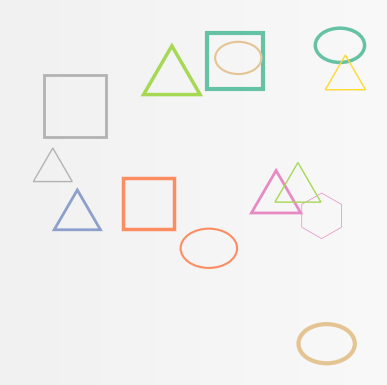[{"shape": "square", "thickness": 3, "radius": 0.36, "center": [0.607, 0.842]}, {"shape": "oval", "thickness": 2.5, "radius": 0.32, "center": [0.877, 0.882]}, {"shape": "oval", "thickness": 1.5, "radius": 0.36, "center": [0.539, 0.355]}, {"shape": "square", "thickness": 2.5, "radius": 0.33, "center": [0.383, 0.472]}, {"shape": "triangle", "thickness": 2, "radius": 0.34, "center": [0.2, 0.438]}, {"shape": "triangle", "thickness": 2, "radius": 0.37, "center": [0.713, 0.484]}, {"shape": "hexagon", "thickness": 0.5, "radius": 0.3, "center": [0.83, 0.439]}, {"shape": "triangle", "thickness": 2.5, "radius": 0.42, "center": [0.443, 0.797]}, {"shape": "triangle", "thickness": 1, "radius": 0.34, "center": [0.769, 0.509]}, {"shape": "triangle", "thickness": 1, "radius": 0.3, "center": [0.891, 0.797]}, {"shape": "oval", "thickness": 3, "radius": 0.36, "center": [0.843, 0.107]}, {"shape": "oval", "thickness": 1.5, "radius": 0.3, "center": [0.615, 0.85]}, {"shape": "triangle", "thickness": 1, "radius": 0.29, "center": [0.136, 0.557]}, {"shape": "square", "thickness": 2, "radius": 0.4, "center": [0.194, 0.725]}]